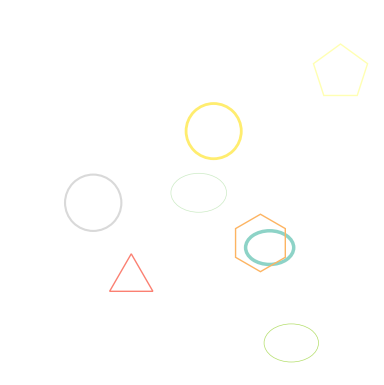[{"shape": "oval", "thickness": 2.5, "radius": 0.31, "center": [0.7, 0.357]}, {"shape": "pentagon", "thickness": 1, "radius": 0.37, "center": [0.884, 0.812]}, {"shape": "triangle", "thickness": 1, "radius": 0.32, "center": [0.341, 0.276]}, {"shape": "hexagon", "thickness": 1, "radius": 0.37, "center": [0.676, 0.369]}, {"shape": "oval", "thickness": 0.5, "radius": 0.35, "center": [0.757, 0.109]}, {"shape": "circle", "thickness": 1.5, "radius": 0.37, "center": [0.242, 0.473]}, {"shape": "oval", "thickness": 0.5, "radius": 0.36, "center": [0.516, 0.499]}, {"shape": "circle", "thickness": 2, "radius": 0.36, "center": [0.555, 0.659]}]